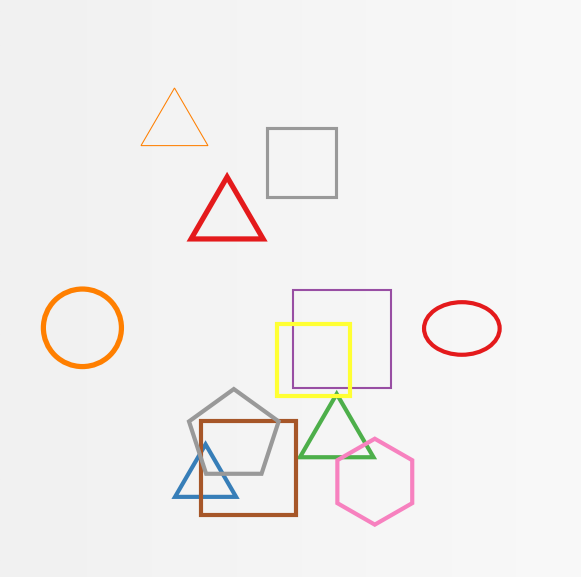[{"shape": "triangle", "thickness": 2.5, "radius": 0.36, "center": [0.391, 0.621]}, {"shape": "oval", "thickness": 2, "radius": 0.33, "center": [0.795, 0.43]}, {"shape": "triangle", "thickness": 2, "radius": 0.3, "center": [0.354, 0.169]}, {"shape": "triangle", "thickness": 2, "radius": 0.37, "center": [0.579, 0.244]}, {"shape": "square", "thickness": 1, "radius": 0.42, "center": [0.588, 0.412]}, {"shape": "circle", "thickness": 2.5, "radius": 0.34, "center": [0.142, 0.432]}, {"shape": "triangle", "thickness": 0.5, "radius": 0.33, "center": [0.3, 0.78]}, {"shape": "square", "thickness": 2, "radius": 0.31, "center": [0.539, 0.376]}, {"shape": "square", "thickness": 2, "radius": 0.41, "center": [0.427, 0.189]}, {"shape": "hexagon", "thickness": 2, "radius": 0.37, "center": [0.645, 0.165]}, {"shape": "square", "thickness": 1.5, "radius": 0.3, "center": [0.518, 0.718]}, {"shape": "pentagon", "thickness": 2, "radius": 0.41, "center": [0.402, 0.244]}]